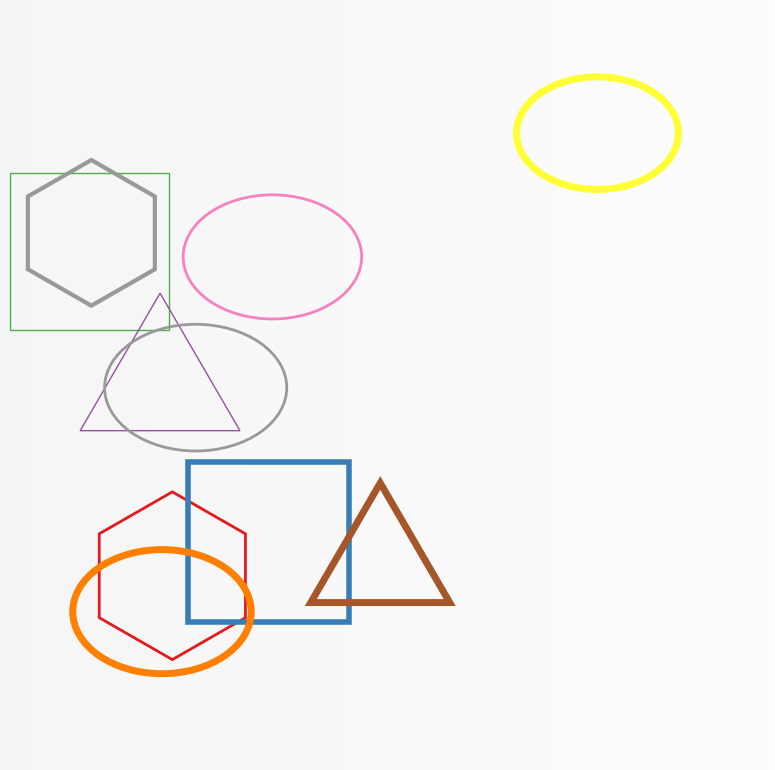[{"shape": "hexagon", "thickness": 1, "radius": 0.54, "center": [0.222, 0.252]}, {"shape": "square", "thickness": 2, "radius": 0.52, "center": [0.346, 0.296]}, {"shape": "square", "thickness": 0.5, "radius": 0.51, "center": [0.116, 0.673]}, {"shape": "triangle", "thickness": 0.5, "radius": 0.6, "center": [0.207, 0.5]}, {"shape": "oval", "thickness": 2.5, "radius": 0.58, "center": [0.209, 0.206]}, {"shape": "oval", "thickness": 2.5, "radius": 0.52, "center": [0.771, 0.827]}, {"shape": "triangle", "thickness": 2.5, "radius": 0.52, "center": [0.491, 0.269]}, {"shape": "oval", "thickness": 1, "radius": 0.58, "center": [0.351, 0.666]}, {"shape": "hexagon", "thickness": 1.5, "radius": 0.47, "center": [0.118, 0.698]}, {"shape": "oval", "thickness": 1, "radius": 0.59, "center": [0.252, 0.497]}]